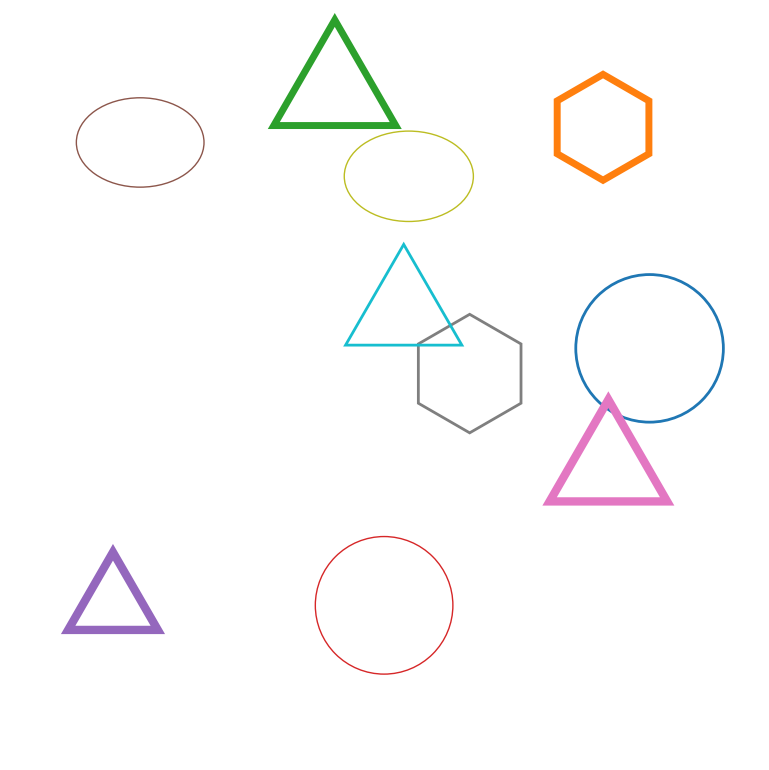[{"shape": "circle", "thickness": 1, "radius": 0.48, "center": [0.844, 0.548]}, {"shape": "hexagon", "thickness": 2.5, "radius": 0.34, "center": [0.783, 0.835]}, {"shape": "triangle", "thickness": 2.5, "radius": 0.46, "center": [0.435, 0.883]}, {"shape": "circle", "thickness": 0.5, "radius": 0.45, "center": [0.499, 0.214]}, {"shape": "triangle", "thickness": 3, "radius": 0.34, "center": [0.147, 0.216]}, {"shape": "oval", "thickness": 0.5, "radius": 0.41, "center": [0.182, 0.815]}, {"shape": "triangle", "thickness": 3, "radius": 0.44, "center": [0.79, 0.393]}, {"shape": "hexagon", "thickness": 1, "radius": 0.38, "center": [0.61, 0.515]}, {"shape": "oval", "thickness": 0.5, "radius": 0.42, "center": [0.531, 0.771]}, {"shape": "triangle", "thickness": 1, "radius": 0.44, "center": [0.524, 0.595]}]